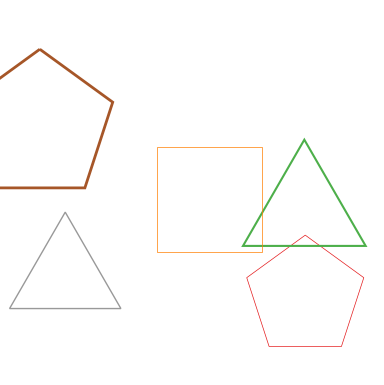[{"shape": "pentagon", "thickness": 0.5, "radius": 0.8, "center": [0.793, 0.229]}, {"shape": "triangle", "thickness": 1.5, "radius": 0.92, "center": [0.79, 0.453]}, {"shape": "square", "thickness": 0.5, "radius": 0.68, "center": [0.544, 0.483]}, {"shape": "pentagon", "thickness": 2, "radius": 1.0, "center": [0.103, 0.673]}, {"shape": "triangle", "thickness": 1, "radius": 0.83, "center": [0.169, 0.282]}]